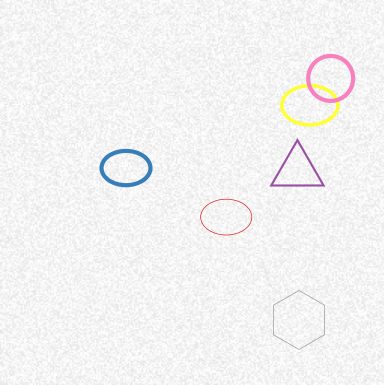[{"shape": "oval", "thickness": 0.5, "radius": 0.33, "center": [0.588, 0.436]}, {"shape": "oval", "thickness": 3, "radius": 0.32, "center": [0.327, 0.564]}, {"shape": "triangle", "thickness": 1.5, "radius": 0.39, "center": [0.773, 0.557]}, {"shape": "oval", "thickness": 2.5, "radius": 0.36, "center": [0.805, 0.727]}, {"shape": "circle", "thickness": 3, "radius": 0.29, "center": [0.859, 0.796]}, {"shape": "hexagon", "thickness": 0.5, "radius": 0.38, "center": [0.776, 0.169]}]